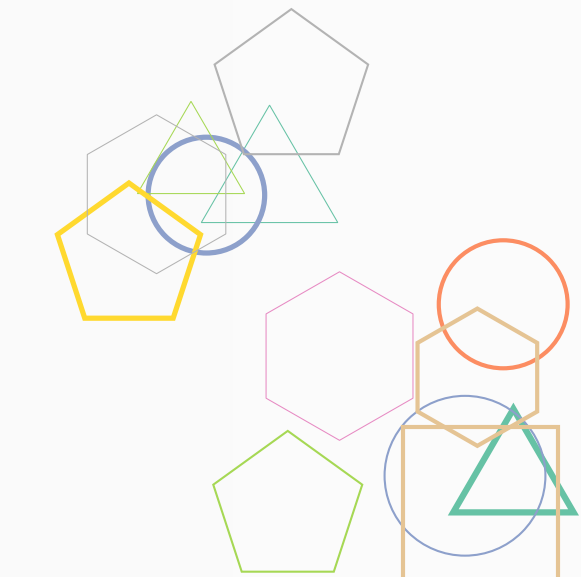[{"shape": "triangle", "thickness": 0.5, "radius": 0.68, "center": [0.464, 0.682]}, {"shape": "triangle", "thickness": 3, "radius": 0.6, "center": [0.883, 0.172]}, {"shape": "circle", "thickness": 2, "radius": 0.55, "center": [0.866, 0.472]}, {"shape": "circle", "thickness": 2.5, "radius": 0.5, "center": [0.355, 0.661]}, {"shape": "circle", "thickness": 1, "radius": 0.69, "center": [0.8, 0.175]}, {"shape": "hexagon", "thickness": 0.5, "radius": 0.73, "center": [0.584, 0.383]}, {"shape": "pentagon", "thickness": 1, "radius": 0.67, "center": [0.495, 0.118]}, {"shape": "triangle", "thickness": 0.5, "radius": 0.53, "center": [0.329, 0.717]}, {"shape": "pentagon", "thickness": 2.5, "radius": 0.65, "center": [0.222, 0.553]}, {"shape": "square", "thickness": 2, "radius": 0.67, "center": [0.827, 0.126]}, {"shape": "hexagon", "thickness": 2, "radius": 0.59, "center": [0.821, 0.346]}, {"shape": "pentagon", "thickness": 1, "radius": 0.69, "center": [0.501, 0.845]}, {"shape": "hexagon", "thickness": 0.5, "radius": 0.69, "center": [0.269, 0.663]}]